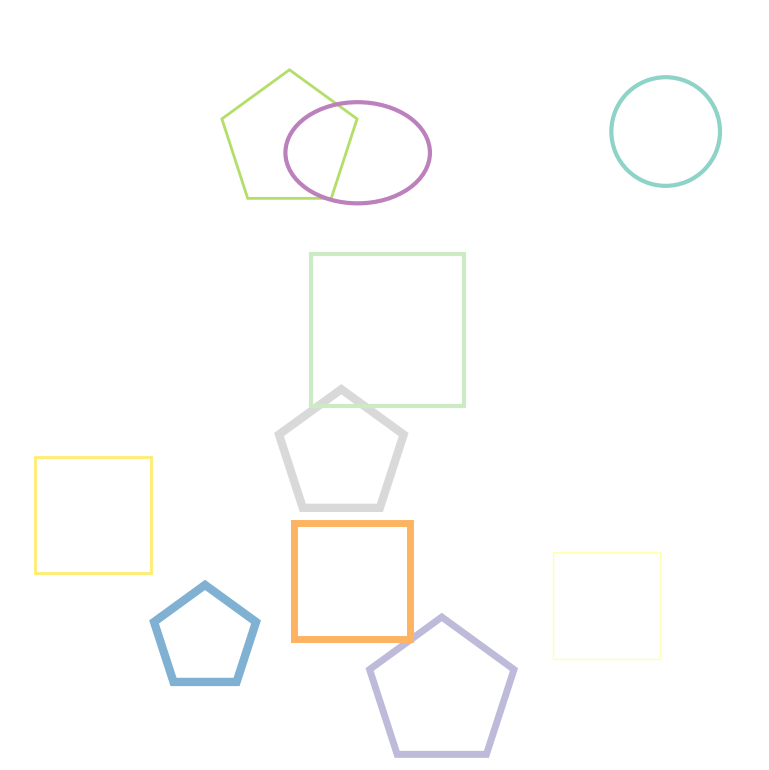[{"shape": "circle", "thickness": 1.5, "radius": 0.35, "center": [0.865, 0.829]}, {"shape": "square", "thickness": 0.5, "radius": 0.35, "center": [0.787, 0.214]}, {"shape": "pentagon", "thickness": 2.5, "radius": 0.49, "center": [0.574, 0.1]}, {"shape": "pentagon", "thickness": 3, "radius": 0.35, "center": [0.266, 0.171]}, {"shape": "square", "thickness": 2.5, "radius": 0.38, "center": [0.458, 0.246]}, {"shape": "pentagon", "thickness": 1, "radius": 0.46, "center": [0.376, 0.817]}, {"shape": "pentagon", "thickness": 3, "radius": 0.43, "center": [0.443, 0.409]}, {"shape": "oval", "thickness": 1.5, "radius": 0.47, "center": [0.465, 0.802]}, {"shape": "square", "thickness": 1.5, "radius": 0.5, "center": [0.503, 0.571]}, {"shape": "square", "thickness": 1, "radius": 0.38, "center": [0.121, 0.331]}]